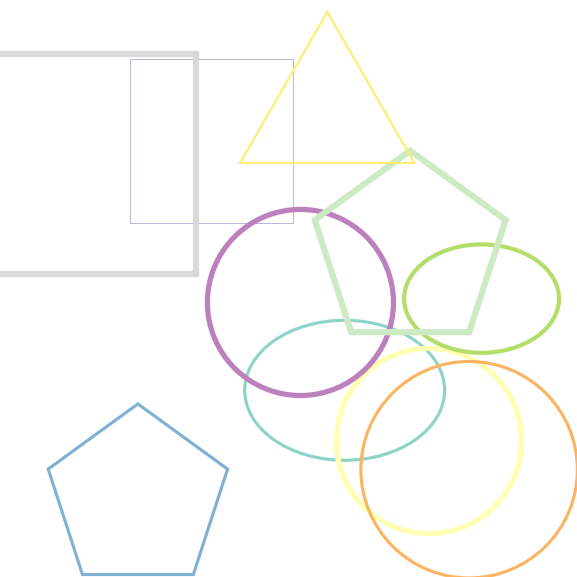[{"shape": "oval", "thickness": 1.5, "radius": 0.87, "center": [0.597, 0.323]}, {"shape": "circle", "thickness": 2.5, "radius": 0.8, "center": [0.743, 0.236]}, {"shape": "square", "thickness": 0.5, "radius": 0.71, "center": [0.366, 0.755]}, {"shape": "pentagon", "thickness": 1.5, "radius": 0.82, "center": [0.239, 0.136]}, {"shape": "circle", "thickness": 1.5, "radius": 0.94, "center": [0.812, 0.186]}, {"shape": "oval", "thickness": 2, "radius": 0.67, "center": [0.834, 0.482]}, {"shape": "square", "thickness": 3, "radius": 0.95, "center": [0.15, 0.715]}, {"shape": "circle", "thickness": 2.5, "radius": 0.81, "center": [0.52, 0.475]}, {"shape": "pentagon", "thickness": 3, "radius": 0.87, "center": [0.71, 0.564]}, {"shape": "triangle", "thickness": 1, "radius": 0.87, "center": [0.567, 0.804]}]